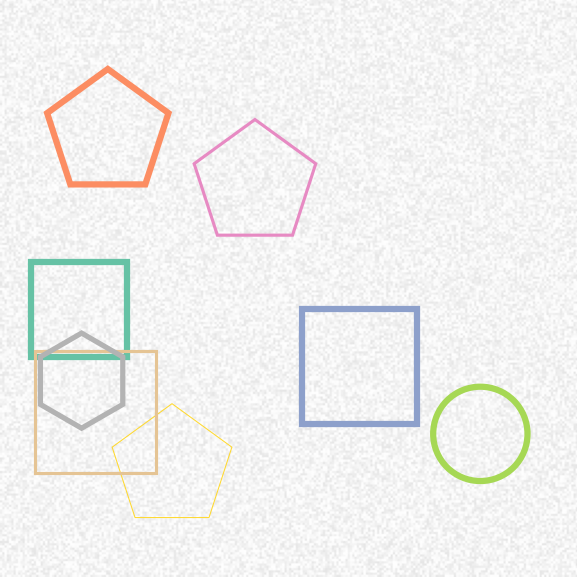[{"shape": "square", "thickness": 3, "radius": 0.41, "center": [0.137, 0.463]}, {"shape": "pentagon", "thickness": 3, "radius": 0.55, "center": [0.187, 0.769]}, {"shape": "square", "thickness": 3, "radius": 0.5, "center": [0.622, 0.364]}, {"shape": "pentagon", "thickness": 1.5, "radius": 0.55, "center": [0.441, 0.681]}, {"shape": "circle", "thickness": 3, "radius": 0.41, "center": [0.832, 0.248]}, {"shape": "pentagon", "thickness": 0.5, "radius": 0.55, "center": [0.298, 0.191]}, {"shape": "square", "thickness": 1.5, "radius": 0.53, "center": [0.166, 0.286]}, {"shape": "hexagon", "thickness": 2.5, "radius": 0.41, "center": [0.141, 0.34]}]